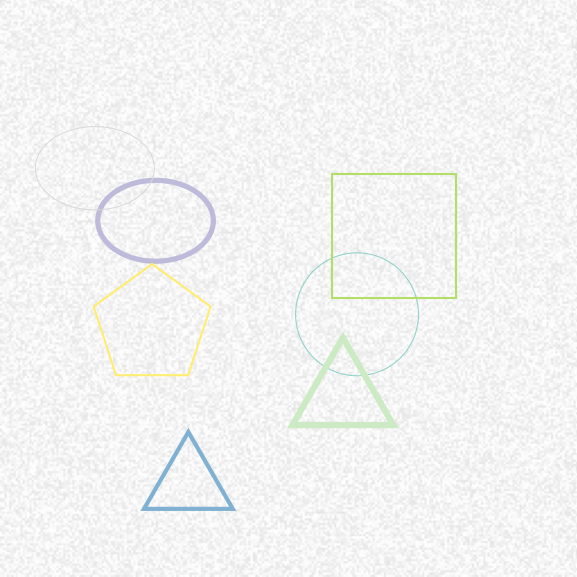[{"shape": "circle", "thickness": 0.5, "radius": 0.53, "center": [0.618, 0.455]}, {"shape": "oval", "thickness": 2.5, "radius": 0.5, "center": [0.269, 0.617]}, {"shape": "triangle", "thickness": 2, "radius": 0.44, "center": [0.326, 0.162]}, {"shape": "square", "thickness": 1, "radius": 0.54, "center": [0.682, 0.59]}, {"shape": "oval", "thickness": 0.5, "radius": 0.52, "center": [0.164, 0.708]}, {"shape": "triangle", "thickness": 3, "radius": 0.5, "center": [0.594, 0.314]}, {"shape": "pentagon", "thickness": 1, "radius": 0.53, "center": [0.263, 0.436]}]